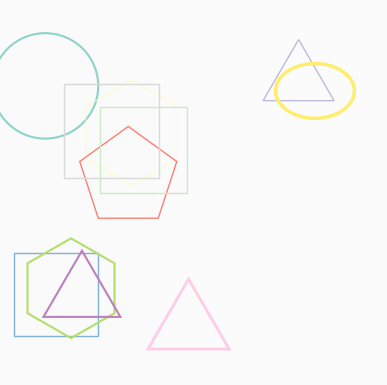[{"shape": "circle", "thickness": 1.5, "radius": 0.68, "center": [0.117, 0.777]}, {"shape": "hexagon", "thickness": 0.5, "radius": 0.68, "center": [0.34, 0.655]}, {"shape": "triangle", "thickness": 1, "radius": 0.53, "center": [0.771, 0.791]}, {"shape": "pentagon", "thickness": 1, "radius": 0.66, "center": [0.331, 0.54]}, {"shape": "square", "thickness": 1, "radius": 0.54, "center": [0.144, 0.234]}, {"shape": "hexagon", "thickness": 1.5, "radius": 0.65, "center": [0.183, 0.251]}, {"shape": "triangle", "thickness": 2, "radius": 0.61, "center": [0.487, 0.154]}, {"shape": "square", "thickness": 1, "radius": 0.61, "center": [0.288, 0.66]}, {"shape": "triangle", "thickness": 1.5, "radius": 0.57, "center": [0.211, 0.234]}, {"shape": "square", "thickness": 1, "radius": 0.56, "center": [0.37, 0.61]}, {"shape": "oval", "thickness": 2.5, "radius": 0.51, "center": [0.813, 0.764]}]